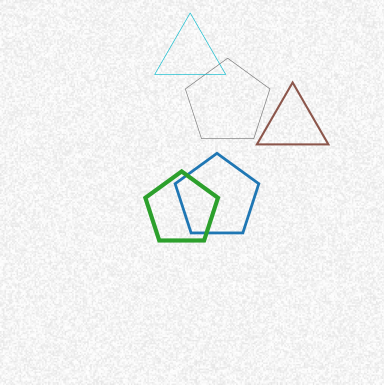[{"shape": "pentagon", "thickness": 2, "radius": 0.57, "center": [0.564, 0.487]}, {"shape": "pentagon", "thickness": 3, "radius": 0.5, "center": [0.472, 0.456]}, {"shape": "triangle", "thickness": 1.5, "radius": 0.54, "center": [0.76, 0.679]}, {"shape": "pentagon", "thickness": 0.5, "radius": 0.58, "center": [0.591, 0.733]}, {"shape": "triangle", "thickness": 0.5, "radius": 0.53, "center": [0.494, 0.86]}]